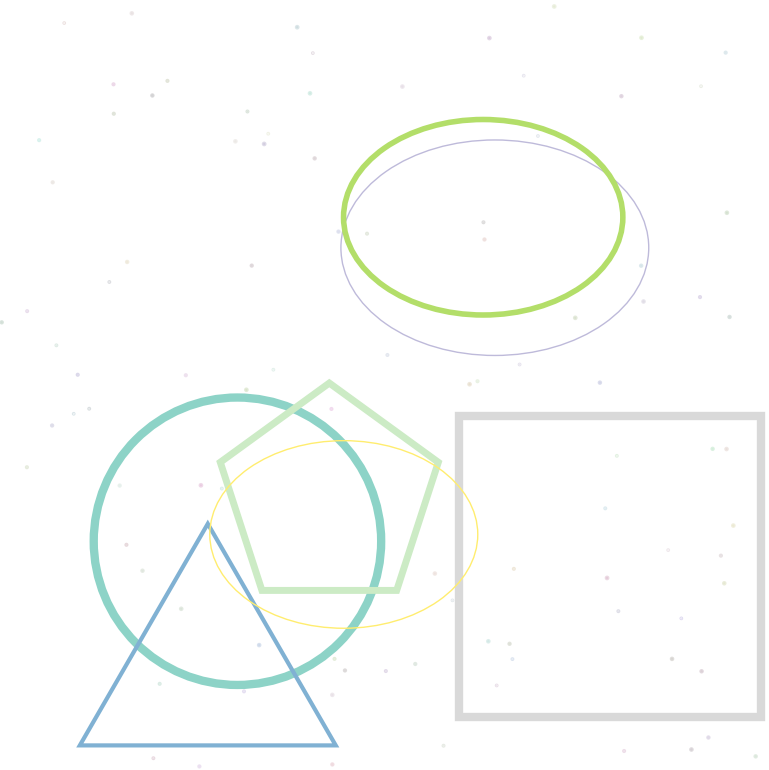[{"shape": "circle", "thickness": 3, "radius": 0.93, "center": [0.308, 0.297]}, {"shape": "oval", "thickness": 0.5, "radius": 1.0, "center": [0.643, 0.678]}, {"shape": "triangle", "thickness": 1.5, "radius": 0.96, "center": [0.27, 0.128]}, {"shape": "oval", "thickness": 2, "radius": 0.91, "center": [0.628, 0.718]}, {"shape": "square", "thickness": 3, "radius": 0.98, "center": [0.792, 0.264]}, {"shape": "pentagon", "thickness": 2.5, "radius": 0.74, "center": [0.428, 0.354]}, {"shape": "oval", "thickness": 0.5, "radius": 0.87, "center": [0.446, 0.306]}]